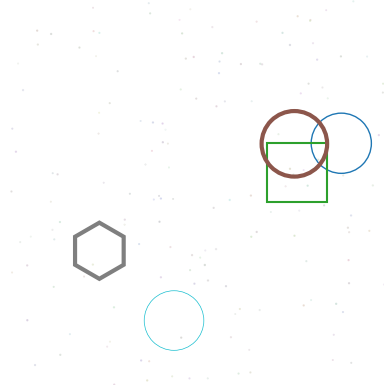[{"shape": "circle", "thickness": 1, "radius": 0.39, "center": [0.886, 0.628]}, {"shape": "square", "thickness": 1.5, "radius": 0.39, "center": [0.771, 0.552]}, {"shape": "circle", "thickness": 3, "radius": 0.43, "center": [0.765, 0.626]}, {"shape": "hexagon", "thickness": 3, "radius": 0.36, "center": [0.258, 0.349]}, {"shape": "circle", "thickness": 0.5, "radius": 0.39, "center": [0.452, 0.167]}]